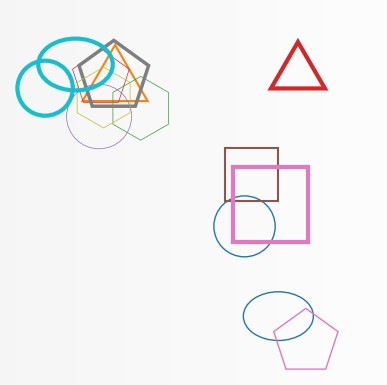[{"shape": "circle", "thickness": 1, "radius": 0.4, "center": [0.631, 0.412]}, {"shape": "oval", "thickness": 1, "radius": 0.45, "center": [0.718, 0.179]}, {"shape": "triangle", "thickness": 1.5, "radius": 0.49, "center": [0.297, 0.786]}, {"shape": "hexagon", "thickness": 0.5, "radius": 0.41, "center": [0.363, 0.719]}, {"shape": "triangle", "thickness": 3, "radius": 0.4, "center": [0.769, 0.81]}, {"shape": "pentagon", "thickness": 0.5, "radius": 0.38, "center": [0.26, 0.796]}, {"shape": "circle", "thickness": 0.5, "radius": 0.42, "center": [0.256, 0.697]}, {"shape": "square", "thickness": 1.5, "radius": 0.34, "center": [0.649, 0.546]}, {"shape": "square", "thickness": 3, "radius": 0.49, "center": [0.698, 0.468]}, {"shape": "pentagon", "thickness": 1, "radius": 0.44, "center": [0.789, 0.112]}, {"shape": "pentagon", "thickness": 2.5, "radius": 0.47, "center": [0.294, 0.801]}, {"shape": "hexagon", "thickness": 0.5, "radius": 0.39, "center": [0.267, 0.747]}, {"shape": "oval", "thickness": 3, "radius": 0.48, "center": [0.195, 0.832]}, {"shape": "circle", "thickness": 3, "radius": 0.36, "center": [0.116, 0.771]}]